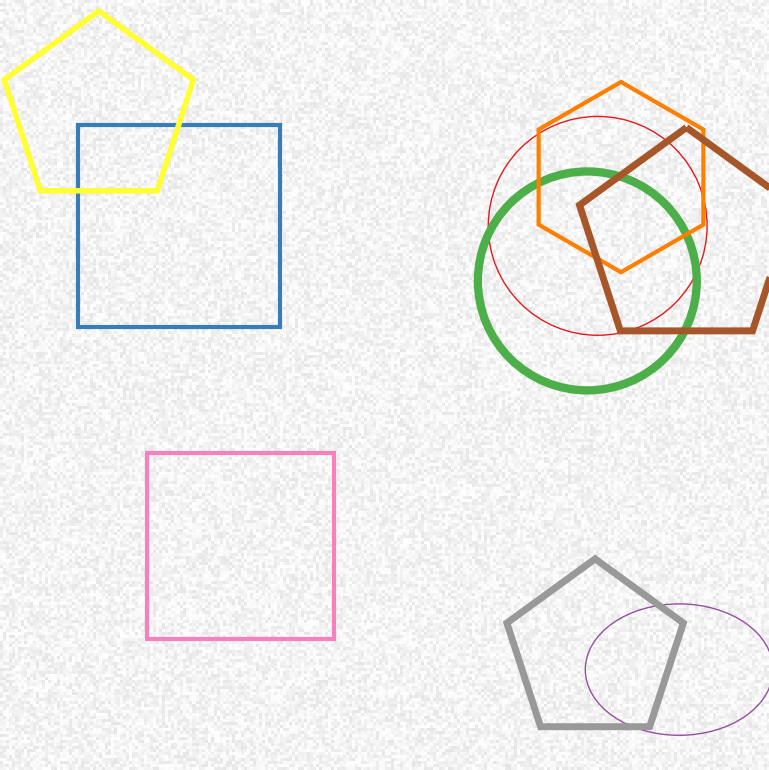[{"shape": "circle", "thickness": 0.5, "radius": 0.71, "center": [0.776, 0.707]}, {"shape": "square", "thickness": 1.5, "radius": 0.66, "center": [0.233, 0.707]}, {"shape": "circle", "thickness": 3, "radius": 0.71, "center": [0.763, 0.635]}, {"shape": "oval", "thickness": 0.5, "radius": 0.61, "center": [0.882, 0.13]}, {"shape": "hexagon", "thickness": 1.5, "radius": 0.62, "center": [0.807, 0.77]}, {"shape": "pentagon", "thickness": 2, "radius": 0.65, "center": [0.128, 0.857]}, {"shape": "pentagon", "thickness": 2.5, "radius": 0.73, "center": [0.892, 0.688]}, {"shape": "square", "thickness": 1.5, "radius": 0.61, "center": [0.312, 0.291]}, {"shape": "pentagon", "thickness": 2.5, "radius": 0.6, "center": [0.773, 0.154]}]